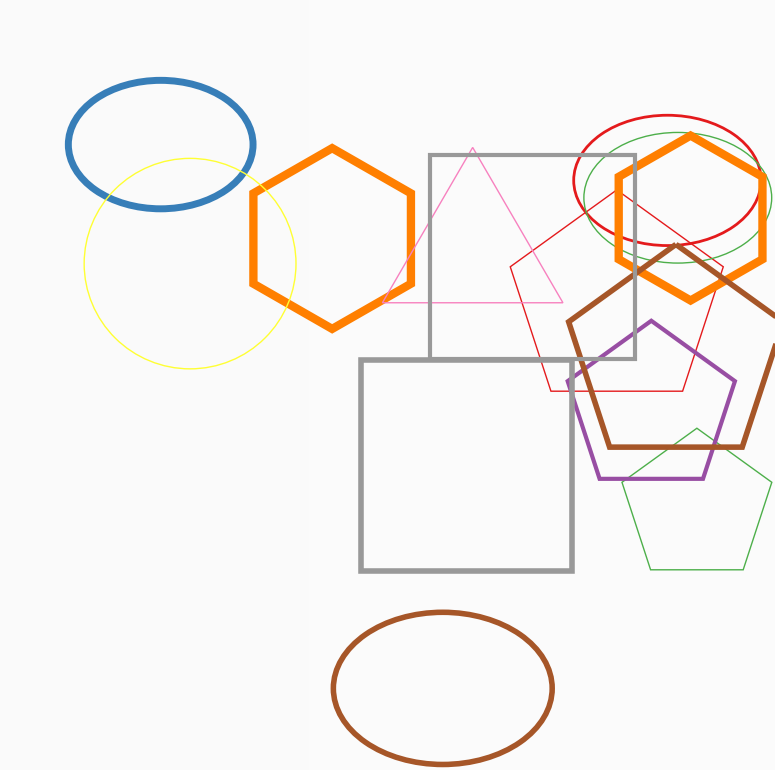[{"shape": "pentagon", "thickness": 0.5, "radius": 0.72, "center": [0.796, 0.609]}, {"shape": "oval", "thickness": 1, "radius": 0.6, "center": [0.861, 0.766]}, {"shape": "oval", "thickness": 2.5, "radius": 0.6, "center": [0.207, 0.812]}, {"shape": "oval", "thickness": 0.5, "radius": 0.61, "center": [0.875, 0.743]}, {"shape": "pentagon", "thickness": 0.5, "radius": 0.51, "center": [0.899, 0.342]}, {"shape": "pentagon", "thickness": 1.5, "radius": 0.57, "center": [0.84, 0.47]}, {"shape": "hexagon", "thickness": 3, "radius": 0.54, "center": [0.891, 0.717]}, {"shape": "hexagon", "thickness": 3, "radius": 0.59, "center": [0.429, 0.69]}, {"shape": "circle", "thickness": 0.5, "radius": 0.68, "center": [0.245, 0.658]}, {"shape": "oval", "thickness": 2, "radius": 0.71, "center": [0.571, 0.106]}, {"shape": "pentagon", "thickness": 2, "radius": 0.73, "center": [0.872, 0.537]}, {"shape": "triangle", "thickness": 0.5, "radius": 0.67, "center": [0.61, 0.674]}, {"shape": "square", "thickness": 1.5, "radius": 0.66, "center": [0.687, 0.666]}, {"shape": "square", "thickness": 2, "radius": 0.68, "center": [0.602, 0.395]}]